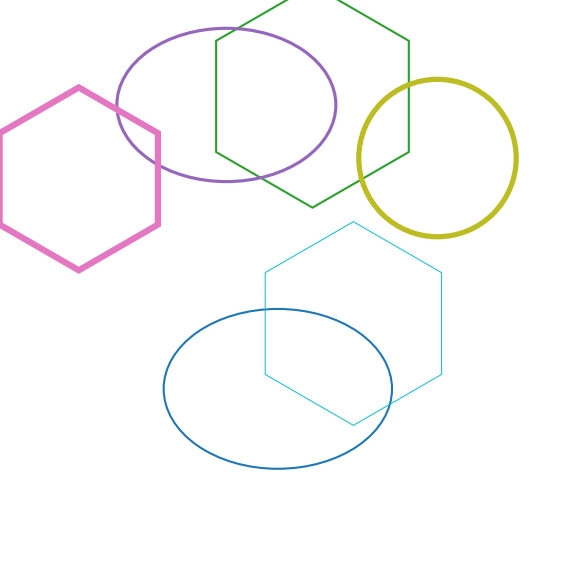[{"shape": "oval", "thickness": 1, "radius": 0.99, "center": [0.481, 0.326]}, {"shape": "hexagon", "thickness": 1, "radius": 0.96, "center": [0.541, 0.832]}, {"shape": "oval", "thickness": 1.5, "radius": 0.95, "center": [0.392, 0.817]}, {"shape": "hexagon", "thickness": 3, "radius": 0.79, "center": [0.136, 0.689]}, {"shape": "circle", "thickness": 2.5, "radius": 0.68, "center": [0.758, 0.725]}, {"shape": "hexagon", "thickness": 0.5, "radius": 0.88, "center": [0.612, 0.439]}]